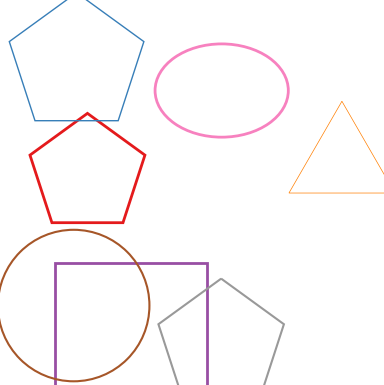[{"shape": "pentagon", "thickness": 2, "radius": 0.78, "center": [0.227, 0.549]}, {"shape": "pentagon", "thickness": 1, "radius": 0.92, "center": [0.199, 0.835]}, {"shape": "square", "thickness": 2, "radius": 0.98, "center": [0.34, 0.12]}, {"shape": "triangle", "thickness": 0.5, "radius": 0.79, "center": [0.888, 0.578]}, {"shape": "circle", "thickness": 1.5, "radius": 0.98, "center": [0.191, 0.206]}, {"shape": "oval", "thickness": 2, "radius": 0.87, "center": [0.576, 0.765]}, {"shape": "pentagon", "thickness": 1.5, "radius": 0.86, "center": [0.574, 0.105]}]